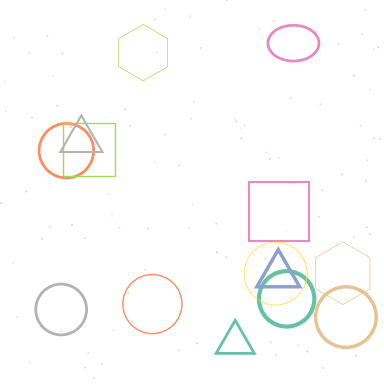[{"shape": "triangle", "thickness": 2, "radius": 0.29, "center": [0.611, 0.111]}, {"shape": "circle", "thickness": 3, "radius": 0.36, "center": [0.744, 0.224]}, {"shape": "circle", "thickness": 2, "radius": 0.35, "center": [0.172, 0.609]}, {"shape": "circle", "thickness": 1, "radius": 0.38, "center": [0.396, 0.21]}, {"shape": "triangle", "thickness": 2.5, "radius": 0.32, "center": [0.723, 0.287]}, {"shape": "oval", "thickness": 2, "radius": 0.33, "center": [0.762, 0.888]}, {"shape": "square", "thickness": 1.5, "radius": 0.39, "center": [0.725, 0.451]}, {"shape": "hexagon", "thickness": 0.5, "radius": 0.37, "center": [0.372, 0.863]}, {"shape": "square", "thickness": 1, "radius": 0.34, "center": [0.231, 0.611]}, {"shape": "circle", "thickness": 0.5, "radius": 0.41, "center": [0.716, 0.29]}, {"shape": "circle", "thickness": 2.5, "radius": 0.39, "center": [0.899, 0.176]}, {"shape": "hexagon", "thickness": 0.5, "radius": 0.41, "center": [0.89, 0.29]}, {"shape": "circle", "thickness": 2, "radius": 0.33, "center": [0.159, 0.196]}, {"shape": "triangle", "thickness": 1.5, "radius": 0.32, "center": [0.211, 0.637]}]